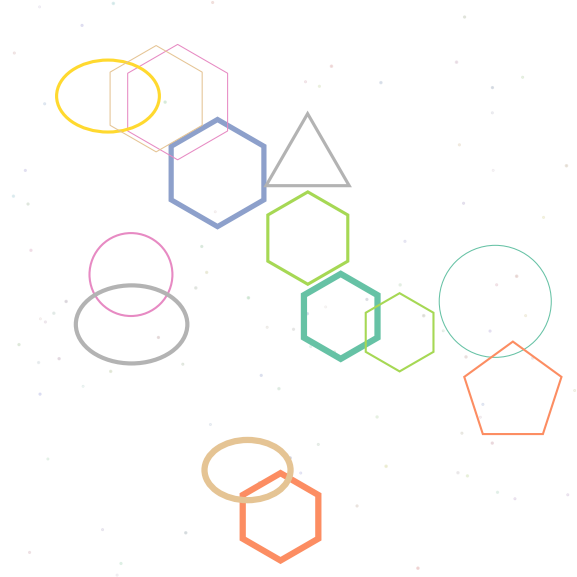[{"shape": "hexagon", "thickness": 3, "radius": 0.37, "center": [0.59, 0.451]}, {"shape": "circle", "thickness": 0.5, "radius": 0.49, "center": [0.858, 0.477]}, {"shape": "hexagon", "thickness": 3, "radius": 0.38, "center": [0.486, 0.104]}, {"shape": "pentagon", "thickness": 1, "radius": 0.44, "center": [0.888, 0.319]}, {"shape": "hexagon", "thickness": 2.5, "radius": 0.46, "center": [0.377, 0.699]}, {"shape": "hexagon", "thickness": 0.5, "radius": 0.5, "center": [0.308, 0.822]}, {"shape": "circle", "thickness": 1, "radius": 0.36, "center": [0.227, 0.524]}, {"shape": "hexagon", "thickness": 1.5, "radius": 0.4, "center": [0.533, 0.587]}, {"shape": "hexagon", "thickness": 1, "radius": 0.34, "center": [0.692, 0.424]}, {"shape": "oval", "thickness": 1.5, "radius": 0.45, "center": [0.187, 0.833]}, {"shape": "hexagon", "thickness": 0.5, "radius": 0.46, "center": [0.27, 0.828]}, {"shape": "oval", "thickness": 3, "radius": 0.37, "center": [0.429, 0.185]}, {"shape": "oval", "thickness": 2, "radius": 0.48, "center": [0.228, 0.437]}, {"shape": "triangle", "thickness": 1.5, "radius": 0.42, "center": [0.533, 0.719]}]